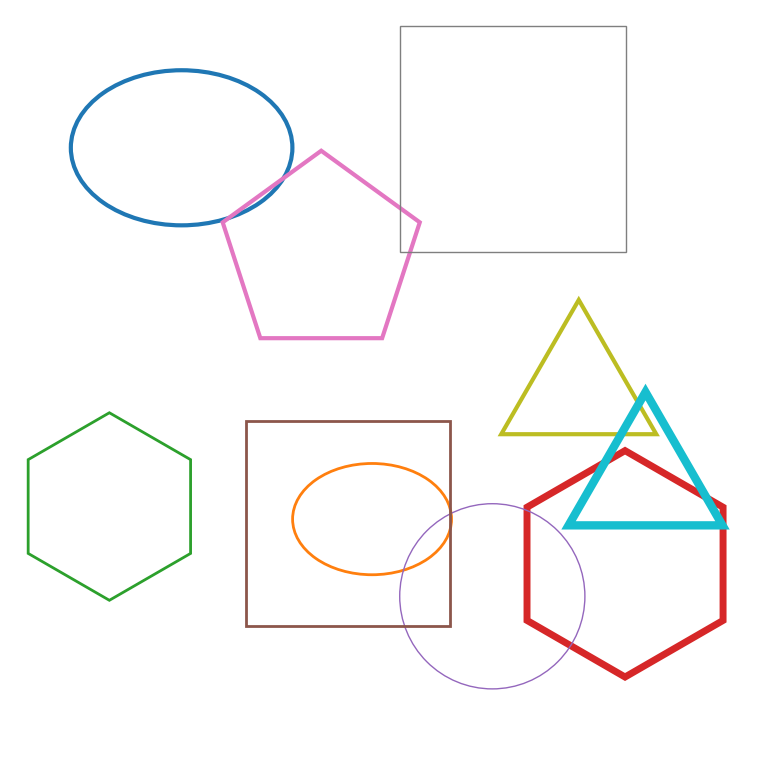[{"shape": "oval", "thickness": 1.5, "radius": 0.72, "center": [0.236, 0.808]}, {"shape": "oval", "thickness": 1, "radius": 0.52, "center": [0.483, 0.326]}, {"shape": "hexagon", "thickness": 1, "radius": 0.61, "center": [0.142, 0.342]}, {"shape": "hexagon", "thickness": 2.5, "radius": 0.73, "center": [0.812, 0.268]}, {"shape": "circle", "thickness": 0.5, "radius": 0.6, "center": [0.639, 0.226]}, {"shape": "square", "thickness": 1, "radius": 0.66, "center": [0.452, 0.32]}, {"shape": "pentagon", "thickness": 1.5, "radius": 0.67, "center": [0.417, 0.67]}, {"shape": "square", "thickness": 0.5, "radius": 0.74, "center": [0.666, 0.82]}, {"shape": "triangle", "thickness": 1.5, "radius": 0.58, "center": [0.752, 0.494]}, {"shape": "triangle", "thickness": 3, "radius": 0.58, "center": [0.838, 0.375]}]